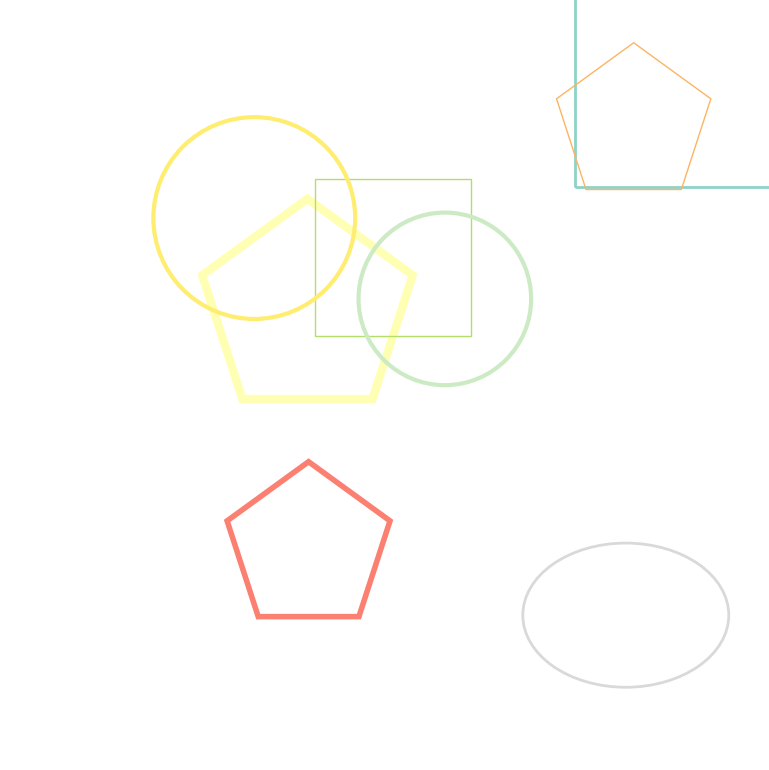[{"shape": "square", "thickness": 1, "radius": 0.67, "center": [0.88, 0.891]}, {"shape": "pentagon", "thickness": 3, "radius": 0.72, "center": [0.399, 0.598]}, {"shape": "pentagon", "thickness": 2, "radius": 0.56, "center": [0.401, 0.289]}, {"shape": "pentagon", "thickness": 0.5, "radius": 0.53, "center": [0.823, 0.839]}, {"shape": "square", "thickness": 0.5, "radius": 0.51, "center": [0.511, 0.666]}, {"shape": "oval", "thickness": 1, "radius": 0.67, "center": [0.813, 0.201]}, {"shape": "circle", "thickness": 1.5, "radius": 0.56, "center": [0.578, 0.612]}, {"shape": "circle", "thickness": 1.5, "radius": 0.66, "center": [0.33, 0.717]}]